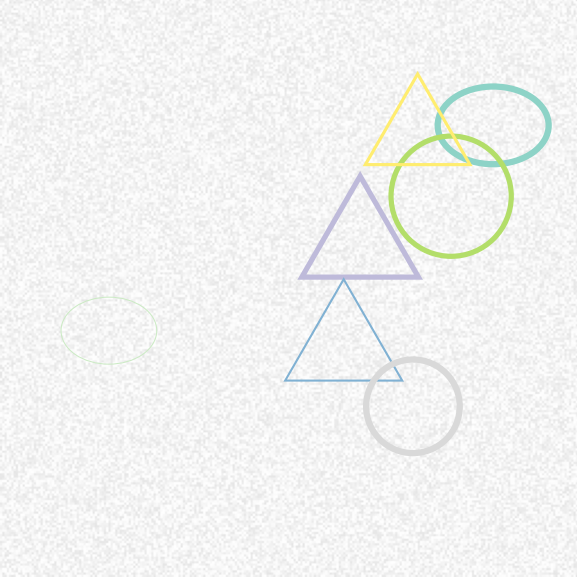[{"shape": "oval", "thickness": 3, "radius": 0.48, "center": [0.854, 0.782]}, {"shape": "triangle", "thickness": 2.5, "radius": 0.58, "center": [0.624, 0.578]}, {"shape": "triangle", "thickness": 1, "radius": 0.58, "center": [0.595, 0.399]}, {"shape": "circle", "thickness": 2.5, "radius": 0.52, "center": [0.781, 0.659]}, {"shape": "circle", "thickness": 3, "radius": 0.41, "center": [0.715, 0.296]}, {"shape": "oval", "thickness": 0.5, "radius": 0.41, "center": [0.189, 0.427]}, {"shape": "triangle", "thickness": 1.5, "radius": 0.52, "center": [0.723, 0.766]}]